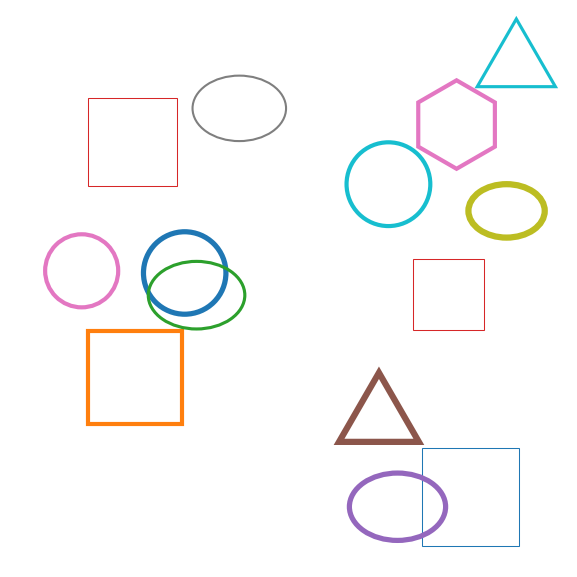[{"shape": "square", "thickness": 0.5, "radius": 0.42, "center": [0.815, 0.138]}, {"shape": "circle", "thickness": 2.5, "radius": 0.36, "center": [0.32, 0.526]}, {"shape": "square", "thickness": 2, "radius": 0.4, "center": [0.234, 0.346]}, {"shape": "oval", "thickness": 1.5, "radius": 0.42, "center": [0.34, 0.488]}, {"shape": "square", "thickness": 0.5, "radius": 0.31, "center": [0.776, 0.489]}, {"shape": "square", "thickness": 0.5, "radius": 0.38, "center": [0.23, 0.753]}, {"shape": "oval", "thickness": 2.5, "radius": 0.42, "center": [0.688, 0.122]}, {"shape": "triangle", "thickness": 3, "radius": 0.4, "center": [0.656, 0.274]}, {"shape": "hexagon", "thickness": 2, "radius": 0.38, "center": [0.791, 0.783]}, {"shape": "circle", "thickness": 2, "radius": 0.32, "center": [0.141, 0.53]}, {"shape": "oval", "thickness": 1, "radius": 0.4, "center": [0.414, 0.811]}, {"shape": "oval", "thickness": 3, "radius": 0.33, "center": [0.877, 0.634]}, {"shape": "circle", "thickness": 2, "radius": 0.36, "center": [0.673, 0.68]}, {"shape": "triangle", "thickness": 1.5, "radius": 0.39, "center": [0.894, 0.888]}]